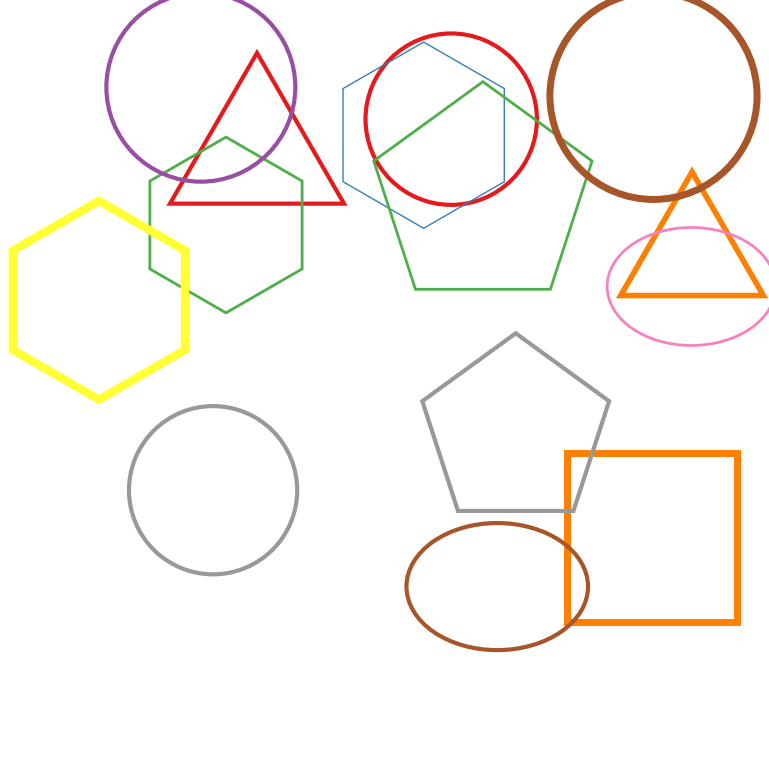[{"shape": "triangle", "thickness": 1.5, "radius": 0.65, "center": [0.334, 0.801]}, {"shape": "circle", "thickness": 1.5, "radius": 0.56, "center": [0.586, 0.845]}, {"shape": "hexagon", "thickness": 0.5, "radius": 0.6, "center": [0.55, 0.824]}, {"shape": "pentagon", "thickness": 1, "radius": 0.75, "center": [0.627, 0.745]}, {"shape": "hexagon", "thickness": 1, "radius": 0.57, "center": [0.294, 0.708]}, {"shape": "circle", "thickness": 1.5, "radius": 0.61, "center": [0.261, 0.887]}, {"shape": "square", "thickness": 2.5, "radius": 0.55, "center": [0.847, 0.302]}, {"shape": "triangle", "thickness": 2, "radius": 0.54, "center": [0.899, 0.67]}, {"shape": "hexagon", "thickness": 3, "radius": 0.65, "center": [0.128, 0.61]}, {"shape": "circle", "thickness": 2.5, "radius": 0.67, "center": [0.849, 0.875]}, {"shape": "oval", "thickness": 1.5, "radius": 0.59, "center": [0.646, 0.238]}, {"shape": "oval", "thickness": 1, "radius": 0.55, "center": [0.898, 0.628]}, {"shape": "circle", "thickness": 1.5, "radius": 0.55, "center": [0.277, 0.363]}, {"shape": "pentagon", "thickness": 1.5, "radius": 0.64, "center": [0.67, 0.44]}]